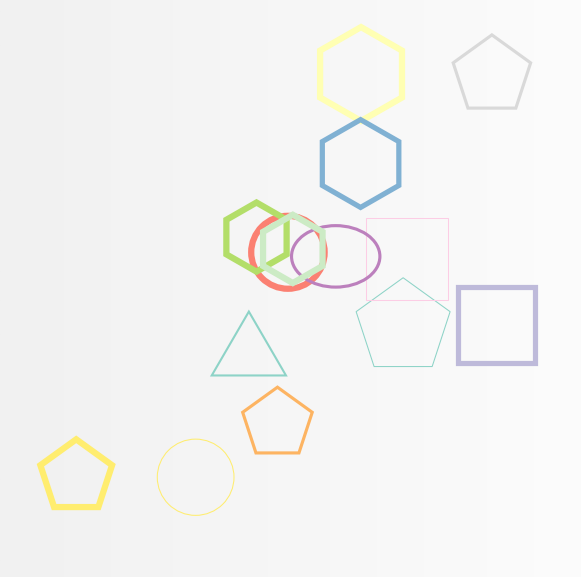[{"shape": "pentagon", "thickness": 0.5, "radius": 0.42, "center": [0.694, 0.433]}, {"shape": "triangle", "thickness": 1, "radius": 0.37, "center": [0.428, 0.386]}, {"shape": "hexagon", "thickness": 3, "radius": 0.41, "center": [0.621, 0.871]}, {"shape": "square", "thickness": 2.5, "radius": 0.33, "center": [0.854, 0.436]}, {"shape": "circle", "thickness": 3, "radius": 0.32, "center": [0.495, 0.562]}, {"shape": "hexagon", "thickness": 2.5, "radius": 0.38, "center": [0.62, 0.716]}, {"shape": "pentagon", "thickness": 1.5, "radius": 0.31, "center": [0.477, 0.266]}, {"shape": "hexagon", "thickness": 3, "radius": 0.3, "center": [0.441, 0.589]}, {"shape": "square", "thickness": 0.5, "radius": 0.35, "center": [0.7, 0.55]}, {"shape": "pentagon", "thickness": 1.5, "radius": 0.35, "center": [0.846, 0.869]}, {"shape": "oval", "thickness": 1.5, "radius": 0.38, "center": [0.578, 0.555]}, {"shape": "hexagon", "thickness": 3, "radius": 0.3, "center": [0.504, 0.568]}, {"shape": "pentagon", "thickness": 3, "radius": 0.32, "center": [0.131, 0.174]}, {"shape": "circle", "thickness": 0.5, "radius": 0.33, "center": [0.337, 0.173]}]